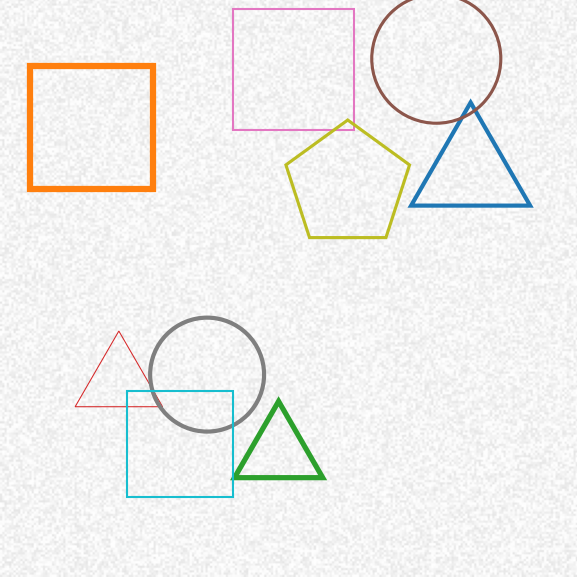[{"shape": "triangle", "thickness": 2, "radius": 0.59, "center": [0.815, 0.703]}, {"shape": "square", "thickness": 3, "radius": 0.53, "center": [0.158, 0.778]}, {"shape": "triangle", "thickness": 2.5, "radius": 0.44, "center": [0.482, 0.216]}, {"shape": "triangle", "thickness": 0.5, "radius": 0.44, "center": [0.206, 0.339]}, {"shape": "circle", "thickness": 1.5, "radius": 0.56, "center": [0.755, 0.897]}, {"shape": "square", "thickness": 1, "radius": 0.52, "center": [0.509, 0.878]}, {"shape": "circle", "thickness": 2, "radius": 0.49, "center": [0.359, 0.35]}, {"shape": "pentagon", "thickness": 1.5, "radius": 0.56, "center": [0.602, 0.679]}, {"shape": "square", "thickness": 1, "radius": 0.46, "center": [0.311, 0.231]}]